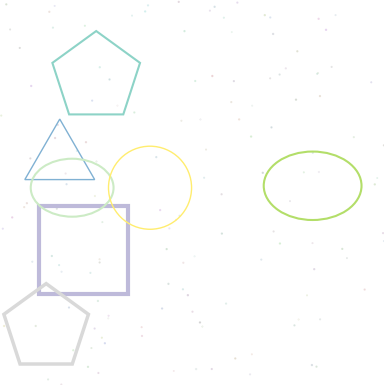[{"shape": "pentagon", "thickness": 1.5, "radius": 0.6, "center": [0.25, 0.8]}, {"shape": "square", "thickness": 3, "radius": 0.57, "center": [0.217, 0.35]}, {"shape": "triangle", "thickness": 1, "radius": 0.52, "center": [0.155, 0.586]}, {"shape": "oval", "thickness": 1.5, "radius": 0.64, "center": [0.812, 0.517]}, {"shape": "pentagon", "thickness": 2.5, "radius": 0.58, "center": [0.12, 0.148]}, {"shape": "oval", "thickness": 1.5, "radius": 0.54, "center": [0.187, 0.512]}, {"shape": "circle", "thickness": 1, "radius": 0.54, "center": [0.39, 0.512]}]